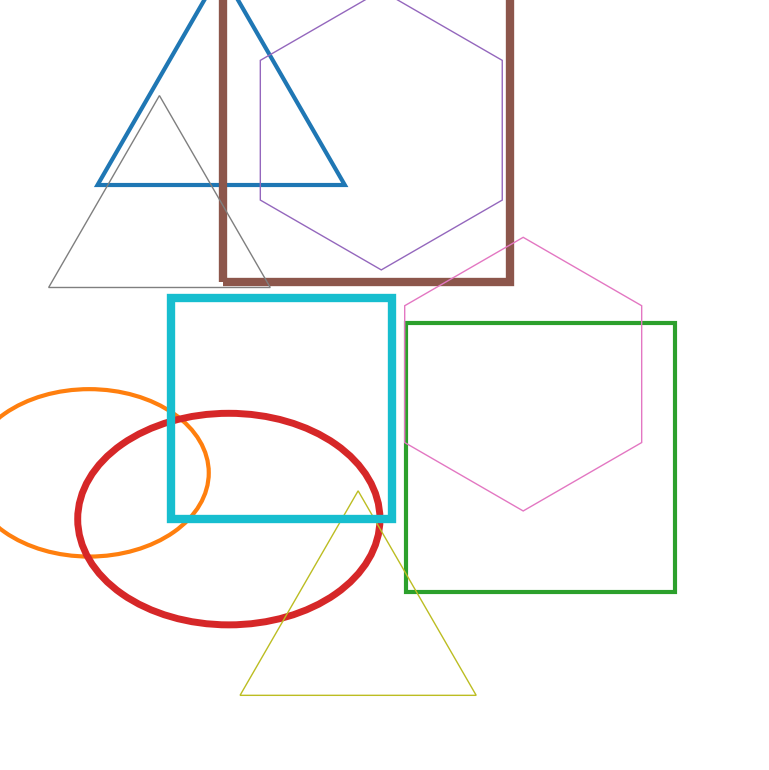[{"shape": "triangle", "thickness": 1.5, "radius": 0.93, "center": [0.287, 0.852]}, {"shape": "oval", "thickness": 1.5, "radius": 0.78, "center": [0.116, 0.386]}, {"shape": "square", "thickness": 1.5, "radius": 0.87, "center": [0.702, 0.406]}, {"shape": "oval", "thickness": 2.5, "radius": 0.98, "center": [0.297, 0.326]}, {"shape": "hexagon", "thickness": 0.5, "radius": 0.91, "center": [0.495, 0.831]}, {"shape": "square", "thickness": 3, "radius": 0.93, "center": [0.476, 0.821]}, {"shape": "hexagon", "thickness": 0.5, "radius": 0.89, "center": [0.679, 0.514]}, {"shape": "triangle", "thickness": 0.5, "radius": 0.83, "center": [0.207, 0.71]}, {"shape": "triangle", "thickness": 0.5, "radius": 0.89, "center": [0.465, 0.186]}, {"shape": "square", "thickness": 3, "radius": 0.72, "center": [0.366, 0.469]}]